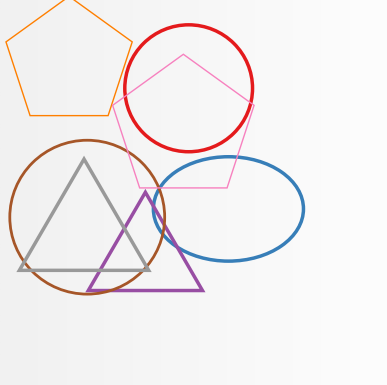[{"shape": "circle", "thickness": 2.5, "radius": 0.82, "center": [0.487, 0.771]}, {"shape": "oval", "thickness": 2.5, "radius": 0.97, "center": [0.589, 0.457]}, {"shape": "triangle", "thickness": 2.5, "radius": 0.85, "center": [0.375, 0.33]}, {"shape": "pentagon", "thickness": 1, "radius": 0.86, "center": [0.178, 0.838]}, {"shape": "circle", "thickness": 2, "radius": 1.0, "center": [0.225, 0.436]}, {"shape": "pentagon", "thickness": 1, "radius": 0.96, "center": [0.473, 0.667]}, {"shape": "triangle", "thickness": 2.5, "radius": 0.96, "center": [0.217, 0.394]}]